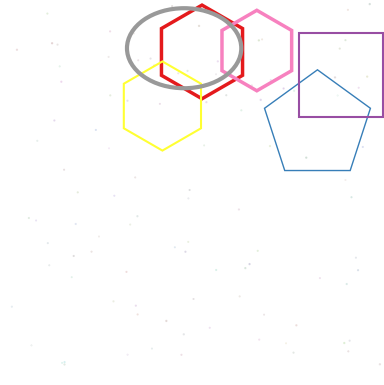[{"shape": "hexagon", "thickness": 2.5, "radius": 0.61, "center": [0.525, 0.865]}, {"shape": "pentagon", "thickness": 1, "radius": 0.72, "center": [0.825, 0.674]}, {"shape": "square", "thickness": 1.5, "radius": 0.54, "center": [0.885, 0.806]}, {"shape": "hexagon", "thickness": 1.5, "radius": 0.58, "center": [0.422, 0.725]}, {"shape": "hexagon", "thickness": 2.5, "radius": 0.52, "center": [0.667, 0.869]}, {"shape": "oval", "thickness": 3, "radius": 0.74, "center": [0.478, 0.875]}]